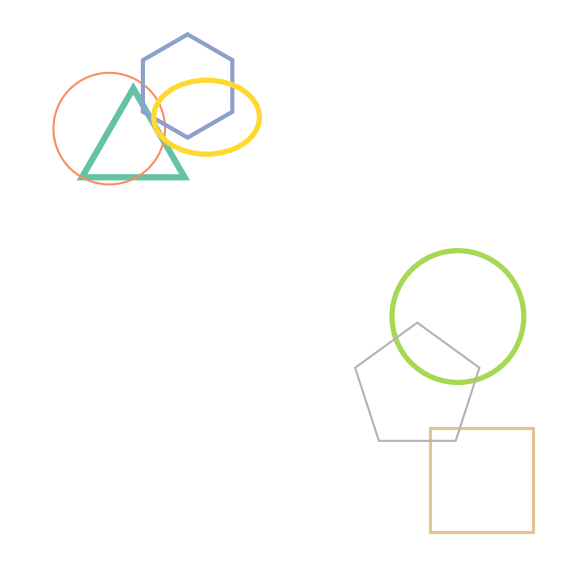[{"shape": "triangle", "thickness": 3, "radius": 0.51, "center": [0.231, 0.743]}, {"shape": "circle", "thickness": 1, "radius": 0.48, "center": [0.189, 0.776]}, {"shape": "hexagon", "thickness": 2, "radius": 0.45, "center": [0.325, 0.85]}, {"shape": "circle", "thickness": 2.5, "radius": 0.57, "center": [0.793, 0.451]}, {"shape": "oval", "thickness": 2.5, "radius": 0.46, "center": [0.358, 0.796]}, {"shape": "square", "thickness": 1.5, "radius": 0.45, "center": [0.833, 0.168]}, {"shape": "pentagon", "thickness": 1, "radius": 0.57, "center": [0.723, 0.327]}]